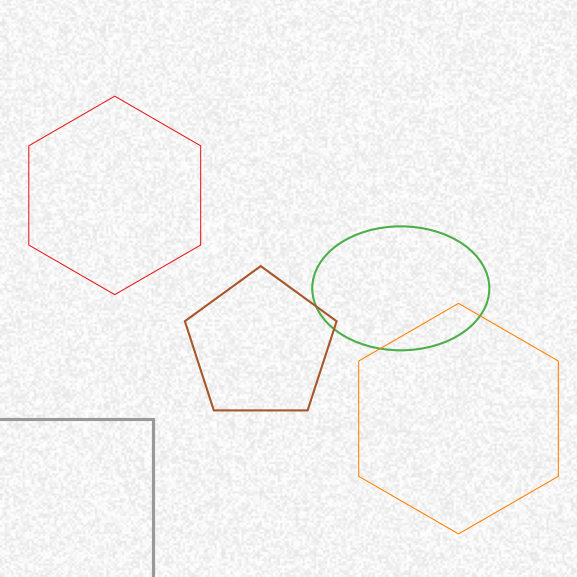[{"shape": "hexagon", "thickness": 0.5, "radius": 0.86, "center": [0.199, 0.661]}, {"shape": "oval", "thickness": 1, "radius": 0.77, "center": [0.694, 0.5]}, {"shape": "hexagon", "thickness": 0.5, "radius": 1.0, "center": [0.794, 0.274]}, {"shape": "pentagon", "thickness": 1, "radius": 0.69, "center": [0.451, 0.4]}, {"shape": "square", "thickness": 1.5, "radius": 0.77, "center": [0.11, 0.119]}]